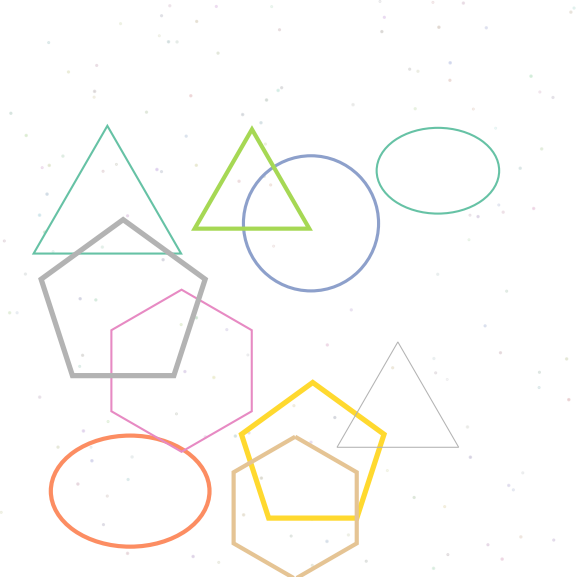[{"shape": "oval", "thickness": 1, "radius": 0.53, "center": [0.758, 0.704]}, {"shape": "triangle", "thickness": 1, "radius": 0.74, "center": [0.186, 0.634]}, {"shape": "oval", "thickness": 2, "radius": 0.69, "center": [0.225, 0.149]}, {"shape": "circle", "thickness": 1.5, "radius": 0.59, "center": [0.539, 0.612]}, {"shape": "hexagon", "thickness": 1, "radius": 0.7, "center": [0.314, 0.357]}, {"shape": "triangle", "thickness": 2, "radius": 0.57, "center": [0.436, 0.661]}, {"shape": "pentagon", "thickness": 2.5, "radius": 0.65, "center": [0.542, 0.207]}, {"shape": "hexagon", "thickness": 2, "radius": 0.62, "center": [0.511, 0.12]}, {"shape": "triangle", "thickness": 0.5, "radius": 0.61, "center": [0.689, 0.285]}, {"shape": "pentagon", "thickness": 2.5, "radius": 0.75, "center": [0.213, 0.469]}]